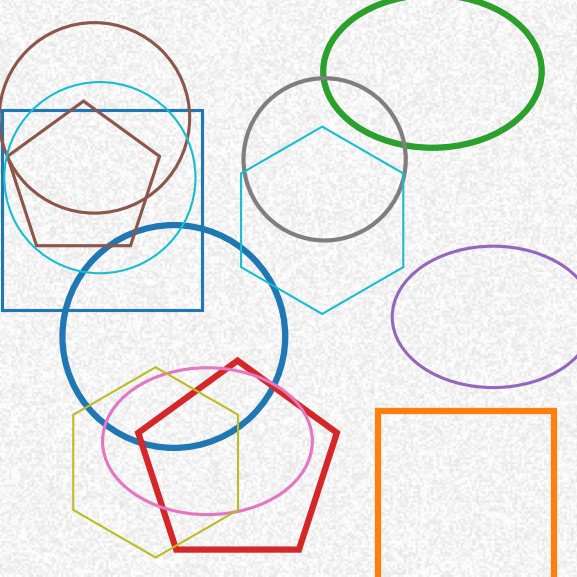[{"shape": "square", "thickness": 1.5, "radius": 0.87, "center": [0.177, 0.636]}, {"shape": "circle", "thickness": 3, "radius": 0.96, "center": [0.301, 0.416]}, {"shape": "square", "thickness": 3, "radius": 0.76, "center": [0.806, 0.135]}, {"shape": "oval", "thickness": 3, "radius": 0.95, "center": [0.749, 0.876]}, {"shape": "pentagon", "thickness": 3, "radius": 0.9, "center": [0.411, 0.194]}, {"shape": "oval", "thickness": 1.5, "radius": 0.87, "center": [0.854, 0.45]}, {"shape": "pentagon", "thickness": 1.5, "radius": 0.69, "center": [0.145, 0.686]}, {"shape": "circle", "thickness": 1.5, "radius": 0.82, "center": [0.164, 0.795]}, {"shape": "oval", "thickness": 1.5, "radius": 0.91, "center": [0.359, 0.235]}, {"shape": "circle", "thickness": 2, "radius": 0.7, "center": [0.562, 0.723]}, {"shape": "hexagon", "thickness": 1, "radius": 0.82, "center": [0.27, 0.199]}, {"shape": "hexagon", "thickness": 1, "radius": 0.81, "center": [0.558, 0.618]}, {"shape": "circle", "thickness": 1, "radius": 0.83, "center": [0.173, 0.692]}]